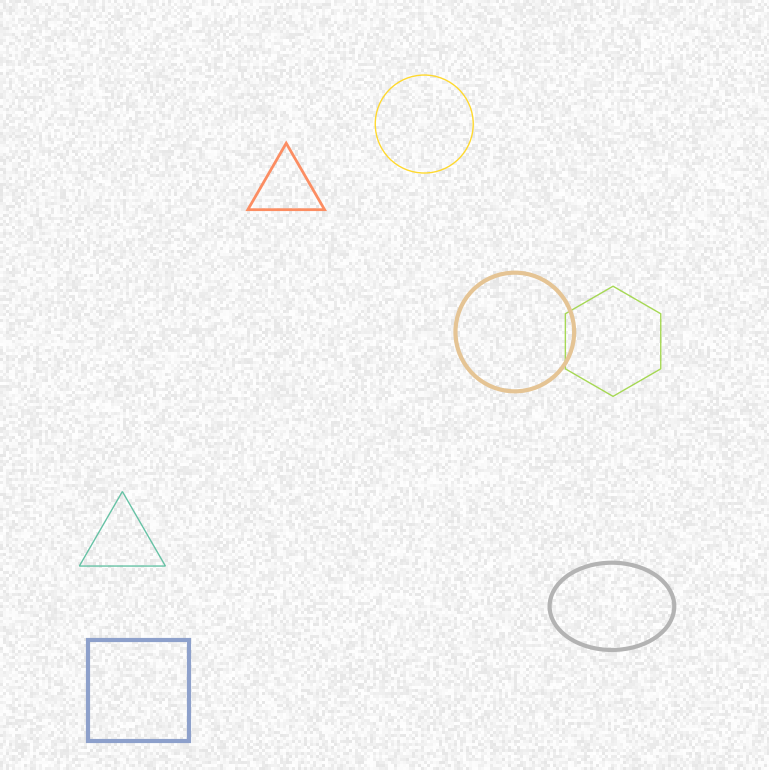[{"shape": "triangle", "thickness": 0.5, "radius": 0.32, "center": [0.159, 0.297]}, {"shape": "triangle", "thickness": 1, "radius": 0.29, "center": [0.372, 0.756]}, {"shape": "square", "thickness": 1.5, "radius": 0.33, "center": [0.18, 0.103]}, {"shape": "hexagon", "thickness": 0.5, "radius": 0.36, "center": [0.796, 0.557]}, {"shape": "circle", "thickness": 0.5, "radius": 0.32, "center": [0.551, 0.839]}, {"shape": "circle", "thickness": 1.5, "radius": 0.39, "center": [0.669, 0.569]}, {"shape": "oval", "thickness": 1.5, "radius": 0.4, "center": [0.795, 0.213]}]